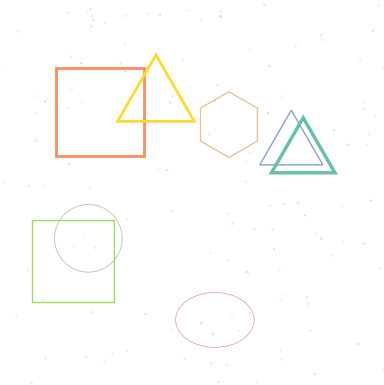[{"shape": "triangle", "thickness": 2.5, "radius": 0.48, "center": [0.788, 0.599]}, {"shape": "square", "thickness": 2, "radius": 0.57, "center": [0.261, 0.709]}, {"shape": "triangle", "thickness": 1, "radius": 0.47, "center": [0.757, 0.619]}, {"shape": "oval", "thickness": 0.5, "radius": 0.51, "center": [0.558, 0.169]}, {"shape": "square", "thickness": 1, "radius": 0.53, "center": [0.19, 0.322]}, {"shape": "triangle", "thickness": 2, "radius": 0.57, "center": [0.405, 0.742]}, {"shape": "hexagon", "thickness": 1, "radius": 0.43, "center": [0.595, 0.676]}, {"shape": "circle", "thickness": 0.5, "radius": 0.44, "center": [0.23, 0.381]}]